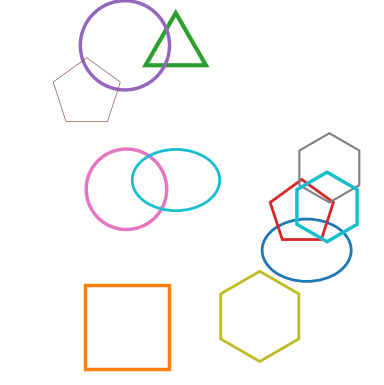[{"shape": "oval", "thickness": 2, "radius": 0.58, "center": [0.797, 0.35]}, {"shape": "square", "thickness": 2.5, "radius": 0.54, "center": [0.33, 0.15]}, {"shape": "triangle", "thickness": 3, "radius": 0.45, "center": [0.457, 0.876]}, {"shape": "pentagon", "thickness": 2, "radius": 0.43, "center": [0.784, 0.448]}, {"shape": "circle", "thickness": 2.5, "radius": 0.58, "center": [0.324, 0.882]}, {"shape": "pentagon", "thickness": 0.5, "radius": 0.46, "center": [0.225, 0.758]}, {"shape": "circle", "thickness": 2.5, "radius": 0.52, "center": [0.328, 0.508]}, {"shape": "hexagon", "thickness": 1.5, "radius": 0.45, "center": [0.855, 0.564]}, {"shape": "hexagon", "thickness": 2, "radius": 0.59, "center": [0.675, 0.178]}, {"shape": "oval", "thickness": 2, "radius": 0.57, "center": [0.457, 0.532]}, {"shape": "hexagon", "thickness": 2.5, "radius": 0.45, "center": [0.849, 0.462]}]